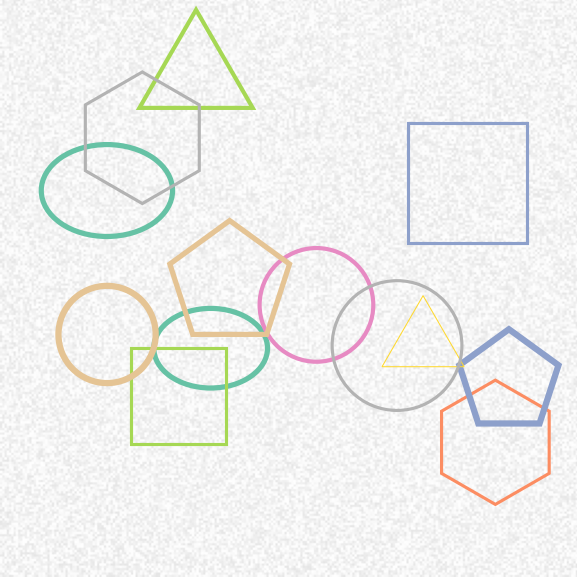[{"shape": "oval", "thickness": 2.5, "radius": 0.49, "center": [0.365, 0.396]}, {"shape": "oval", "thickness": 2.5, "radius": 0.57, "center": [0.185, 0.669]}, {"shape": "hexagon", "thickness": 1.5, "radius": 0.54, "center": [0.858, 0.233]}, {"shape": "pentagon", "thickness": 3, "radius": 0.45, "center": [0.881, 0.339]}, {"shape": "square", "thickness": 1.5, "radius": 0.52, "center": [0.81, 0.682]}, {"shape": "circle", "thickness": 2, "radius": 0.49, "center": [0.548, 0.471]}, {"shape": "triangle", "thickness": 2, "radius": 0.57, "center": [0.339, 0.869]}, {"shape": "square", "thickness": 1.5, "radius": 0.41, "center": [0.309, 0.314]}, {"shape": "triangle", "thickness": 0.5, "radius": 0.41, "center": [0.733, 0.405]}, {"shape": "pentagon", "thickness": 2.5, "radius": 0.54, "center": [0.398, 0.508]}, {"shape": "circle", "thickness": 3, "radius": 0.42, "center": [0.185, 0.42]}, {"shape": "circle", "thickness": 1.5, "radius": 0.56, "center": [0.687, 0.401]}, {"shape": "hexagon", "thickness": 1.5, "radius": 0.57, "center": [0.246, 0.761]}]